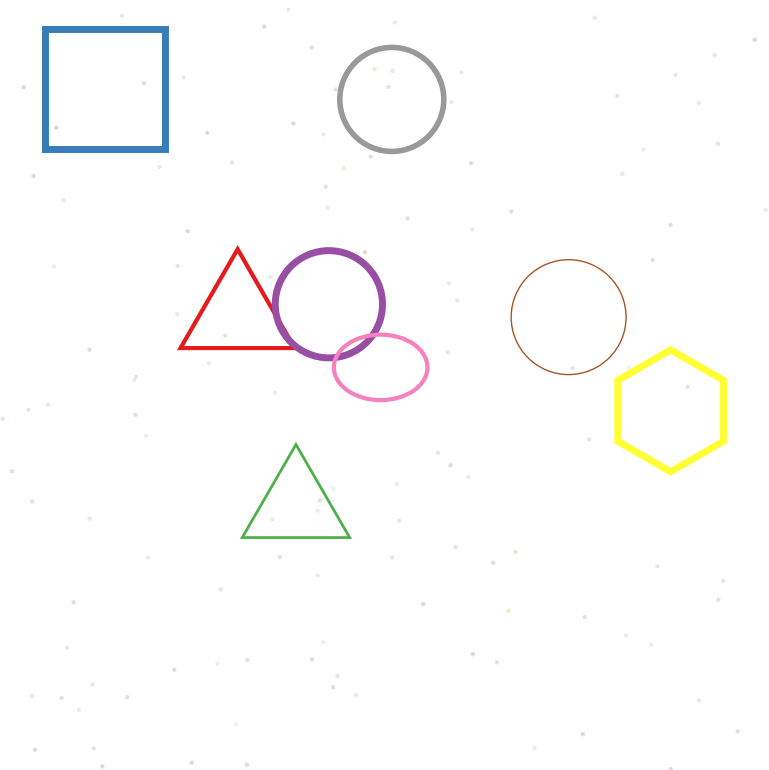[{"shape": "triangle", "thickness": 1.5, "radius": 0.43, "center": [0.309, 0.591]}, {"shape": "square", "thickness": 2.5, "radius": 0.39, "center": [0.136, 0.884]}, {"shape": "triangle", "thickness": 1, "radius": 0.4, "center": [0.384, 0.342]}, {"shape": "circle", "thickness": 2.5, "radius": 0.35, "center": [0.427, 0.605]}, {"shape": "hexagon", "thickness": 2.5, "radius": 0.4, "center": [0.871, 0.466]}, {"shape": "circle", "thickness": 0.5, "radius": 0.37, "center": [0.738, 0.588]}, {"shape": "oval", "thickness": 1.5, "radius": 0.3, "center": [0.494, 0.523]}, {"shape": "circle", "thickness": 2, "radius": 0.34, "center": [0.509, 0.871]}]